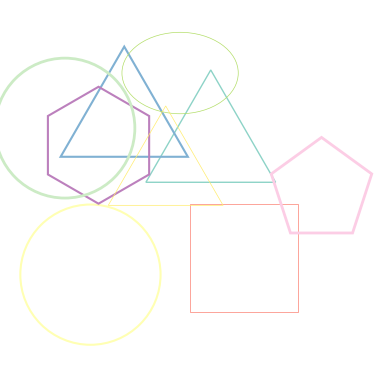[{"shape": "triangle", "thickness": 1, "radius": 0.97, "center": [0.547, 0.624]}, {"shape": "circle", "thickness": 1.5, "radius": 0.91, "center": [0.235, 0.287]}, {"shape": "square", "thickness": 0.5, "radius": 0.7, "center": [0.633, 0.329]}, {"shape": "triangle", "thickness": 1.5, "radius": 0.95, "center": [0.323, 0.688]}, {"shape": "oval", "thickness": 0.5, "radius": 0.76, "center": [0.468, 0.81]}, {"shape": "pentagon", "thickness": 2, "radius": 0.69, "center": [0.835, 0.506]}, {"shape": "hexagon", "thickness": 1.5, "radius": 0.76, "center": [0.256, 0.623]}, {"shape": "circle", "thickness": 2, "radius": 0.91, "center": [0.169, 0.667]}, {"shape": "triangle", "thickness": 0.5, "radius": 0.86, "center": [0.43, 0.553]}]